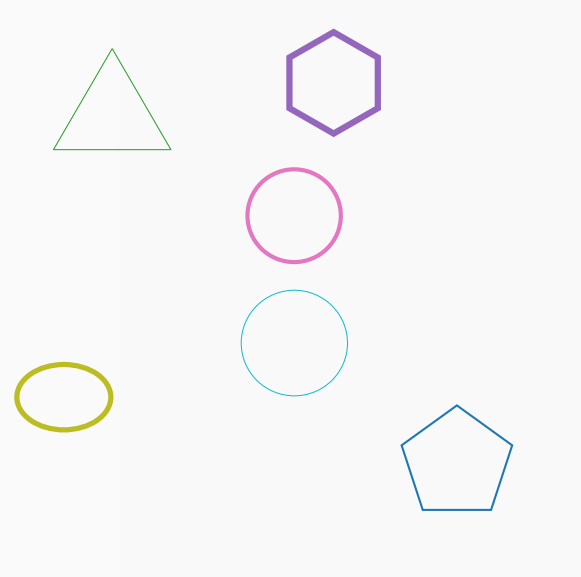[{"shape": "pentagon", "thickness": 1, "radius": 0.5, "center": [0.786, 0.197]}, {"shape": "triangle", "thickness": 0.5, "radius": 0.58, "center": [0.193, 0.798]}, {"shape": "hexagon", "thickness": 3, "radius": 0.44, "center": [0.574, 0.856]}, {"shape": "circle", "thickness": 2, "radius": 0.4, "center": [0.506, 0.626]}, {"shape": "oval", "thickness": 2.5, "radius": 0.4, "center": [0.11, 0.311]}, {"shape": "circle", "thickness": 0.5, "radius": 0.46, "center": [0.506, 0.405]}]